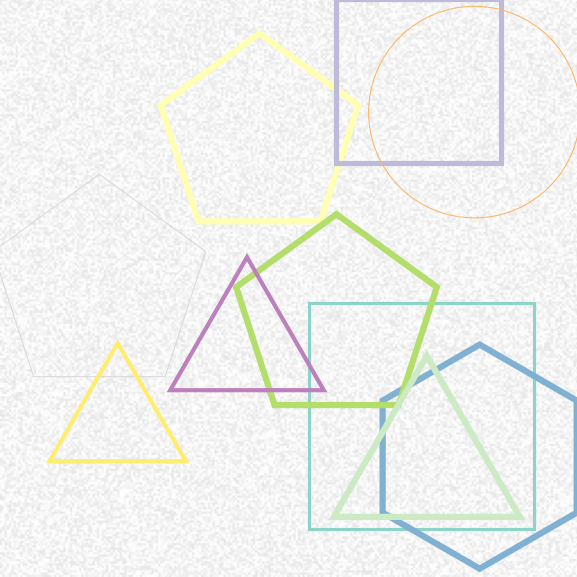[{"shape": "square", "thickness": 1.5, "radius": 0.98, "center": [0.73, 0.279]}, {"shape": "pentagon", "thickness": 3, "radius": 0.9, "center": [0.449, 0.761]}, {"shape": "square", "thickness": 2.5, "radius": 0.71, "center": [0.725, 0.858]}, {"shape": "hexagon", "thickness": 3, "radius": 0.97, "center": [0.831, 0.208]}, {"shape": "circle", "thickness": 0.5, "radius": 0.92, "center": [0.821, 0.805]}, {"shape": "pentagon", "thickness": 3, "radius": 0.91, "center": [0.583, 0.446]}, {"shape": "pentagon", "thickness": 0.5, "radius": 0.97, "center": [0.172, 0.504]}, {"shape": "triangle", "thickness": 2, "radius": 0.77, "center": [0.428, 0.4]}, {"shape": "triangle", "thickness": 3, "radius": 0.93, "center": [0.739, 0.197]}, {"shape": "triangle", "thickness": 2, "radius": 0.68, "center": [0.204, 0.269]}]